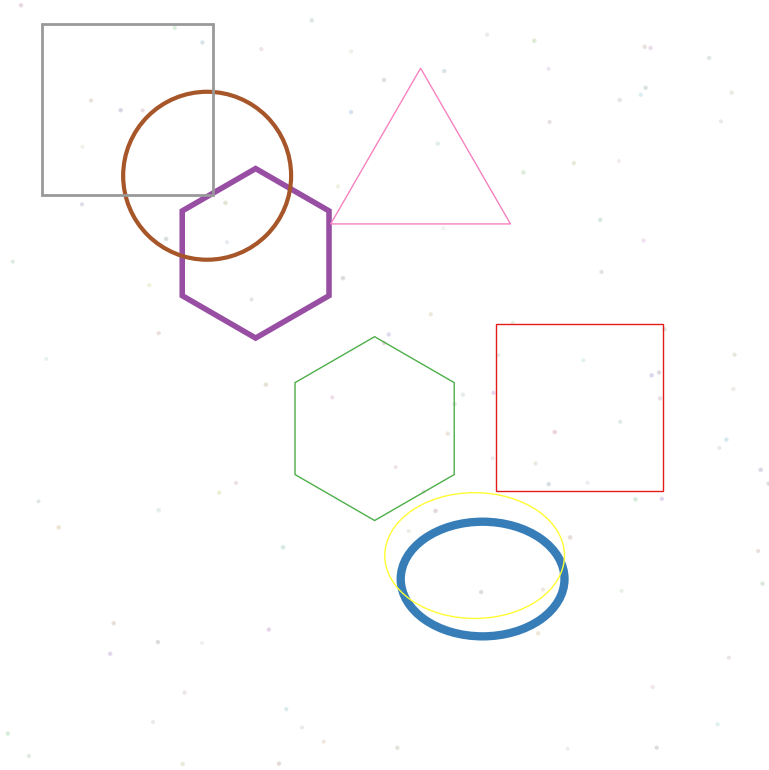[{"shape": "square", "thickness": 0.5, "radius": 0.54, "center": [0.752, 0.471]}, {"shape": "oval", "thickness": 3, "radius": 0.53, "center": [0.627, 0.248]}, {"shape": "hexagon", "thickness": 0.5, "radius": 0.6, "center": [0.487, 0.443]}, {"shape": "hexagon", "thickness": 2, "radius": 0.55, "center": [0.332, 0.671]}, {"shape": "oval", "thickness": 0.5, "radius": 0.58, "center": [0.616, 0.278]}, {"shape": "circle", "thickness": 1.5, "radius": 0.55, "center": [0.269, 0.772]}, {"shape": "triangle", "thickness": 0.5, "radius": 0.67, "center": [0.546, 0.777]}, {"shape": "square", "thickness": 1, "radius": 0.56, "center": [0.166, 0.858]}]